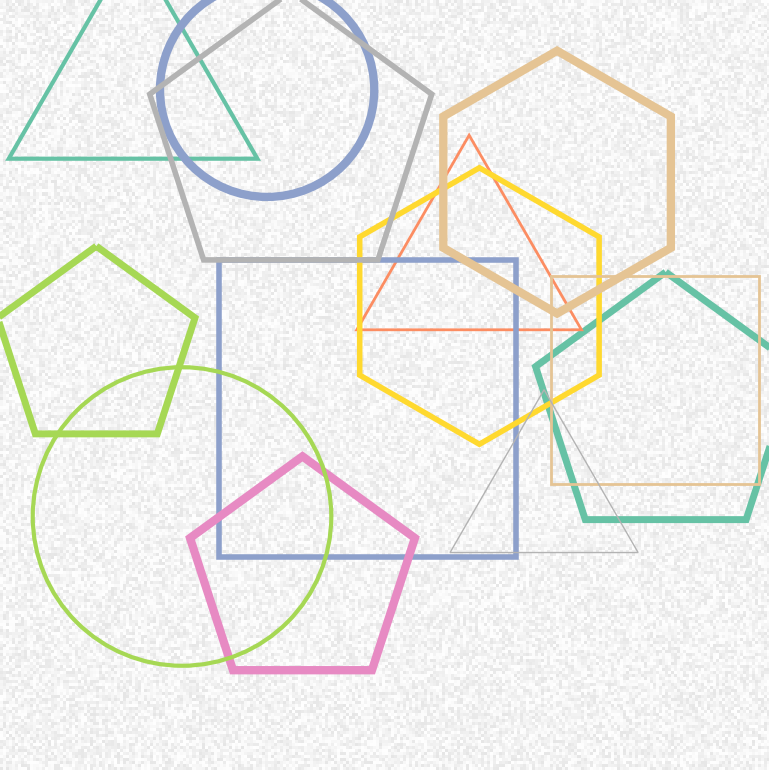[{"shape": "triangle", "thickness": 1.5, "radius": 0.93, "center": [0.173, 0.887]}, {"shape": "pentagon", "thickness": 2.5, "radius": 0.89, "center": [0.865, 0.469]}, {"shape": "triangle", "thickness": 1, "radius": 0.84, "center": [0.609, 0.656]}, {"shape": "square", "thickness": 2, "radius": 0.96, "center": [0.477, 0.469]}, {"shape": "circle", "thickness": 3, "radius": 0.7, "center": [0.347, 0.883]}, {"shape": "pentagon", "thickness": 3, "radius": 0.77, "center": [0.393, 0.254]}, {"shape": "pentagon", "thickness": 2.5, "radius": 0.67, "center": [0.125, 0.546]}, {"shape": "circle", "thickness": 1.5, "radius": 0.97, "center": [0.236, 0.329]}, {"shape": "hexagon", "thickness": 2, "radius": 0.9, "center": [0.623, 0.603]}, {"shape": "square", "thickness": 1, "radius": 0.68, "center": [0.85, 0.506]}, {"shape": "hexagon", "thickness": 3, "radius": 0.85, "center": [0.723, 0.763]}, {"shape": "triangle", "thickness": 0.5, "radius": 0.7, "center": [0.707, 0.353]}, {"shape": "pentagon", "thickness": 2, "radius": 0.96, "center": [0.378, 0.818]}]